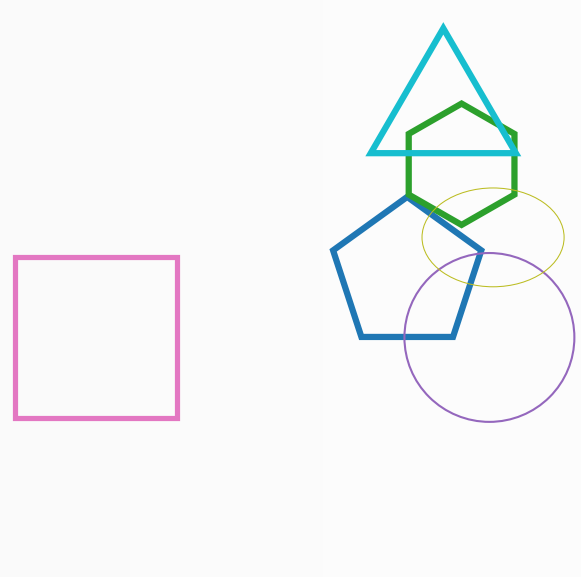[{"shape": "pentagon", "thickness": 3, "radius": 0.67, "center": [0.701, 0.524]}, {"shape": "hexagon", "thickness": 3, "radius": 0.53, "center": [0.794, 0.715]}, {"shape": "circle", "thickness": 1, "radius": 0.73, "center": [0.842, 0.415]}, {"shape": "square", "thickness": 2.5, "radius": 0.7, "center": [0.165, 0.415]}, {"shape": "oval", "thickness": 0.5, "radius": 0.61, "center": [0.848, 0.588]}, {"shape": "triangle", "thickness": 3, "radius": 0.72, "center": [0.763, 0.806]}]